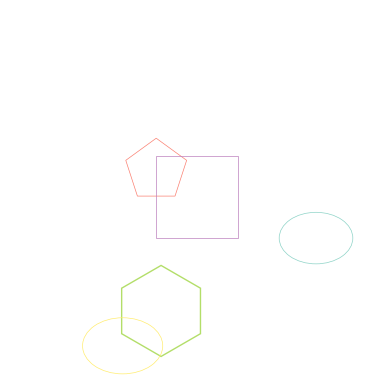[{"shape": "oval", "thickness": 0.5, "radius": 0.48, "center": [0.821, 0.382]}, {"shape": "pentagon", "thickness": 0.5, "radius": 0.42, "center": [0.406, 0.558]}, {"shape": "hexagon", "thickness": 1, "radius": 0.59, "center": [0.418, 0.192]}, {"shape": "square", "thickness": 0.5, "radius": 0.53, "center": [0.512, 0.488]}, {"shape": "oval", "thickness": 0.5, "radius": 0.52, "center": [0.319, 0.102]}]